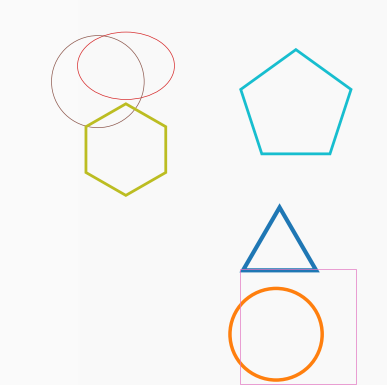[{"shape": "triangle", "thickness": 3, "radius": 0.54, "center": [0.722, 0.352]}, {"shape": "circle", "thickness": 2.5, "radius": 0.59, "center": [0.712, 0.132]}, {"shape": "oval", "thickness": 0.5, "radius": 0.63, "center": [0.325, 0.829]}, {"shape": "circle", "thickness": 0.5, "radius": 0.6, "center": [0.253, 0.788]}, {"shape": "square", "thickness": 0.5, "radius": 0.74, "center": [0.769, 0.151]}, {"shape": "hexagon", "thickness": 2, "radius": 0.59, "center": [0.325, 0.611]}, {"shape": "pentagon", "thickness": 2, "radius": 0.75, "center": [0.764, 0.721]}]